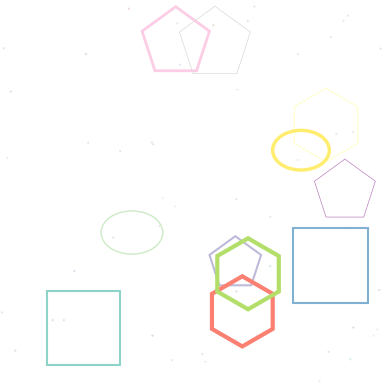[{"shape": "square", "thickness": 1.5, "radius": 0.48, "center": [0.217, 0.148]}, {"shape": "hexagon", "thickness": 0.5, "radius": 0.48, "center": [0.847, 0.675]}, {"shape": "pentagon", "thickness": 1.5, "radius": 0.35, "center": [0.611, 0.316]}, {"shape": "hexagon", "thickness": 3, "radius": 0.46, "center": [0.629, 0.191]}, {"shape": "square", "thickness": 1.5, "radius": 0.49, "center": [0.859, 0.31]}, {"shape": "hexagon", "thickness": 3, "radius": 0.46, "center": [0.644, 0.289]}, {"shape": "pentagon", "thickness": 2, "radius": 0.46, "center": [0.457, 0.891]}, {"shape": "pentagon", "thickness": 0.5, "radius": 0.48, "center": [0.558, 0.887]}, {"shape": "pentagon", "thickness": 0.5, "radius": 0.42, "center": [0.896, 0.504]}, {"shape": "oval", "thickness": 1, "radius": 0.4, "center": [0.343, 0.396]}, {"shape": "oval", "thickness": 2.5, "radius": 0.37, "center": [0.782, 0.61]}]